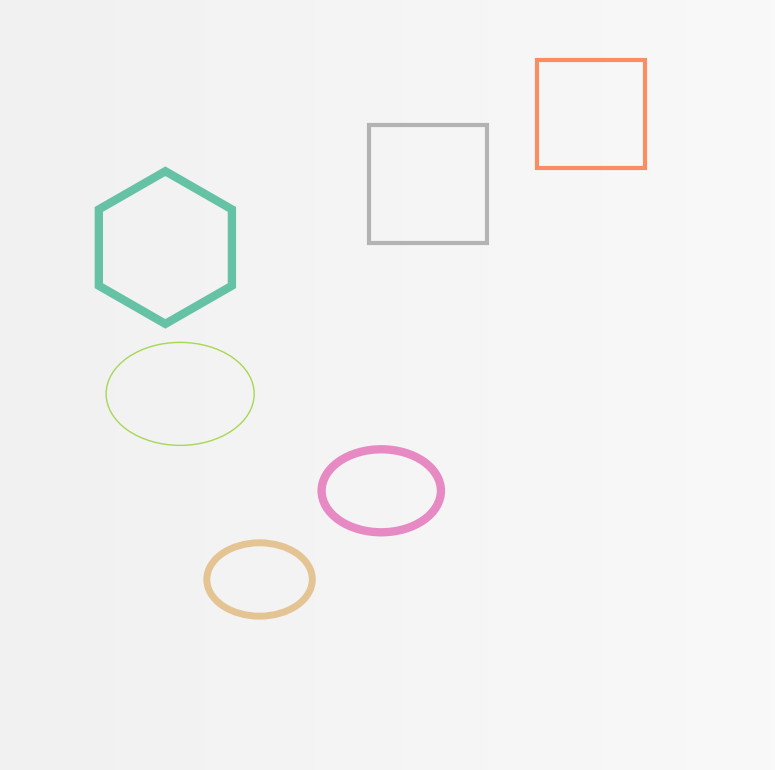[{"shape": "hexagon", "thickness": 3, "radius": 0.5, "center": [0.213, 0.678]}, {"shape": "square", "thickness": 1.5, "radius": 0.35, "center": [0.762, 0.852]}, {"shape": "oval", "thickness": 3, "radius": 0.39, "center": [0.492, 0.363]}, {"shape": "oval", "thickness": 0.5, "radius": 0.48, "center": [0.232, 0.488]}, {"shape": "oval", "thickness": 2.5, "radius": 0.34, "center": [0.335, 0.247]}, {"shape": "square", "thickness": 1.5, "radius": 0.38, "center": [0.552, 0.761]}]